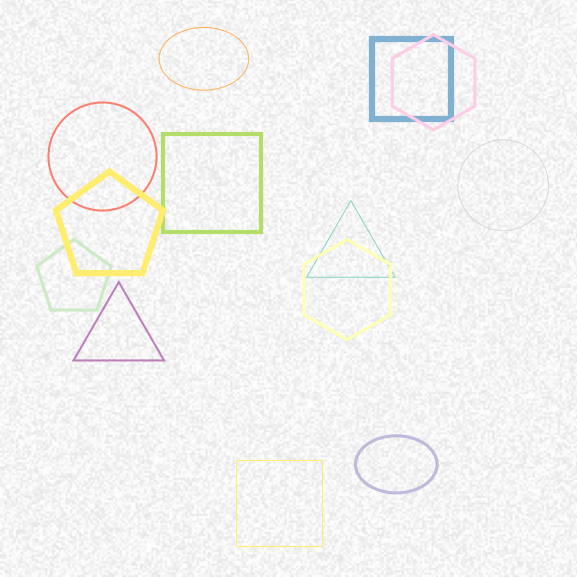[{"shape": "triangle", "thickness": 0.5, "radius": 0.44, "center": [0.608, 0.563]}, {"shape": "hexagon", "thickness": 1.5, "radius": 0.43, "center": [0.601, 0.498]}, {"shape": "oval", "thickness": 1.5, "radius": 0.35, "center": [0.686, 0.195]}, {"shape": "circle", "thickness": 1, "radius": 0.47, "center": [0.178, 0.728]}, {"shape": "square", "thickness": 3, "radius": 0.34, "center": [0.713, 0.862]}, {"shape": "oval", "thickness": 0.5, "radius": 0.39, "center": [0.353, 0.897]}, {"shape": "square", "thickness": 2, "radius": 0.42, "center": [0.368, 0.682]}, {"shape": "hexagon", "thickness": 1.5, "radius": 0.41, "center": [0.751, 0.857]}, {"shape": "circle", "thickness": 0.5, "radius": 0.39, "center": [0.871, 0.678]}, {"shape": "triangle", "thickness": 1, "radius": 0.45, "center": [0.206, 0.42]}, {"shape": "pentagon", "thickness": 1.5, "radius": 0.34, "center": [0.128, 0.517]}, {"shape": "pentagon", "thickness": 3, "radius": 0.49, "center": [0.189, 0.605]}, {"shape": "square", "thickness": 0.5, "radius": 0.37, "center": [0.482, 0.128]}]